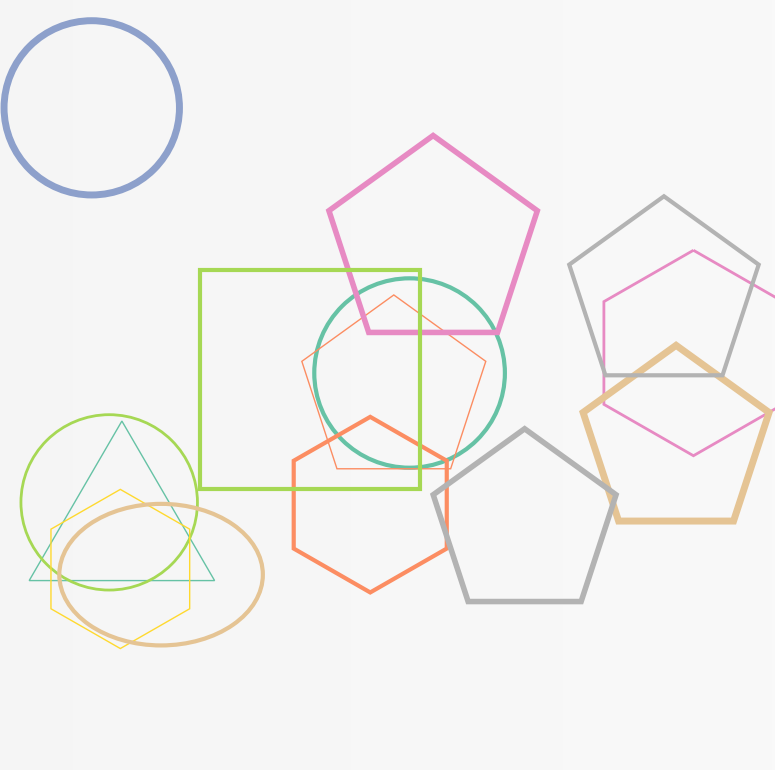[{"shape": "circle", "thickness": 1.5, "radius": 0.61, "center": [0.528, 0.516]}, {"shape": "triangle", "thickness": 0.5, "radius": 0.69, "center": [0.157, 0.315]}, {"shape": "pentagon", "thickness": 0.5, "radius": 0.62, "center": [0.508, 0.492]}, {"shape": "hexagon", "thickness": 1.5, "radius": 0.57, "center": [0.478, 0.345]}, {"shape": "circle", "thickness": 2.5, "radius": 0.57, "center": [0.118, 0.86]}, {"shape": "pentagon", "thickness": 2, "radius": 0.71, "center": [0.559, 0.683]}, {"shape": "hexagon", "thickness": 1, "radius": 0.67, "center": [0.895, 0.542]}, {"shape": "square", "thickness": 1.5, "radius": 0.71, "center": [0.4, 0.507]}, {"shape": "circle", "thickness": 1, "radius": 0.57, "center": [0.141, 0.348]}, {"shape": "hexagon", "thickness": 0.5, "radius": 0.52, "center": [0.155, 0.261]}, {"shape": "oval", "thickness": 1.5, "radius": 0.66, "center": [0.208, 0.254]}, {"shape": "pentagon", "thickness": 2.5, "radius": 0.63, "center": [0.872, 0.425]}, {"shape": "pentagon", "thickness": 2, "radius": 0.62, "center": [0.677, 0.319]}, {"shape": "pentagon", "thickness": 1.5, "radius": 0.64, "center": [0.857, 0.617]}]